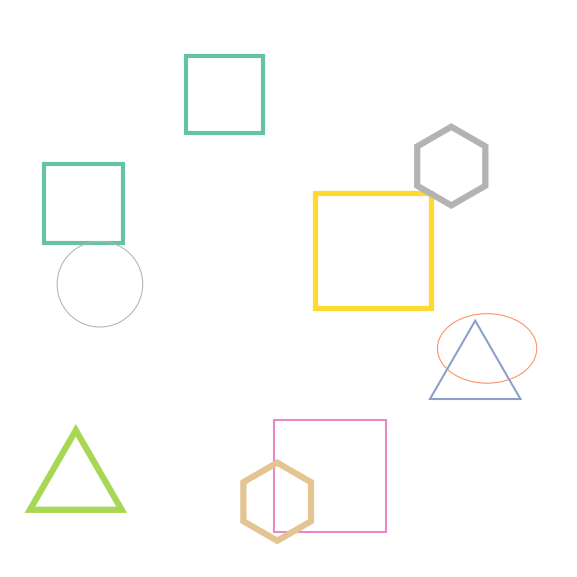[{"shape": "square", "thickness": 2, "radius": 0.34, "center": [0.144, 0.647]}, {"shape": "square", "thickness": 2, "radius": 0.34, "center": [0.389, 0.836]}, {"shape": "oval", "thickness": 0.5, "radius": 0.43, "center": [0.843, 0.396]}, {"shape": "triangle", "thickness": 1, "radius": 0.45, "center": [0.823, 0.353]}, {"shape": "square", "thickness": 1, "radius": 0.49, "center": [0.571, 0.174]}, {"shape": "triangle", "thickness": 3, "radius": 0.46, "center": [0.131, 0.162]}, {"shape": "square", "thickness": 2.5, "radius": 0.5, "center": [0.646, 0.566]}, {"shape": "hexagon", "thickness": 3, "radius": 0.34, "center": [0.48, 0.13]}, {"shape": "circle", "thickness": 0.5, "radius": 0.37, "center": [0.173, 0.507]}, {"shape": "hexagon", "thickness": 3, "radius": 0.34, "center": [0.781, 0.712]}]